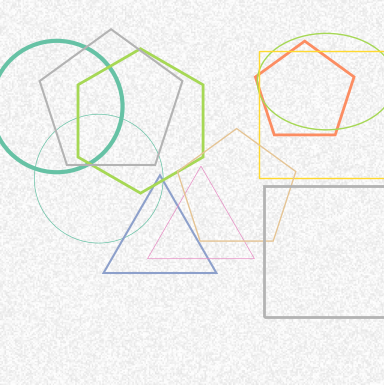[{"shape": "circle", "thickness": 0.5, "radius": 0.84, "center": [0.256, 0.536]}, {"shape": "circle", "thickness": 3, "radius": 0.85, "center": [0.148, 0.723]}, {"shape": "pentagon", "thickness": 2, "radius": 0.67, "center": [0.791, 0.759]}, {"shape": "triangle", "thickness": 1.5, "radius": 0.85, "center": [0.415, 0.376]}, {"shape": "triangle", "thickness": 0.5, "radius": 0.8, "center": [0.522, 0.408]}, {"shape": "hexagon", "thickness": 2, "radius": 0.94, "center": [0.365, 0.686]}, {"shape": "oval", "thickness": 1, "radius": 0.89, "center": [0.847, 0.788]}, {"shape": "square", "thickness": 1, "radius": 0.83, "center": [0.837, 0.703]}, {"shape": "pentagon", "thickness": 1, "radius": 0.81, "center": [0.615, 0.504]}, {"shape": "pentagon", "thickness": 1.5, "radius": 0.97, "center": [0.288, 0.729]}, {"shape": "square", "thickness": 2, "radius": 0.86, "center": [0.856, 0.347]}]